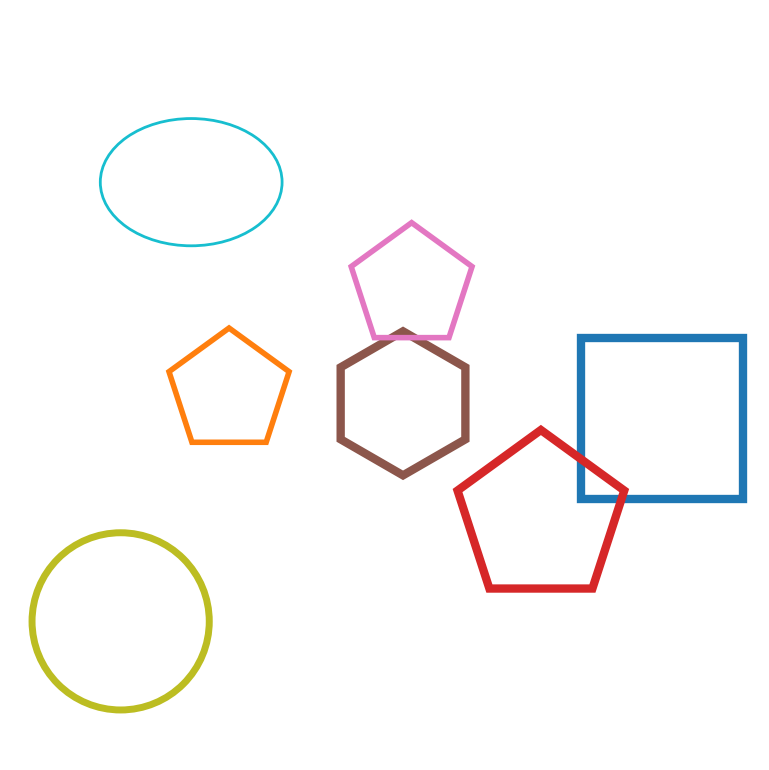[{"shape": "square", "thickness": 3, "radius": 0.52, "center": [0.86, 0.457]}, {"shape": "pentagon", "thickness": 2, "radius": 0.41, "center": [0.297, 0.492]}, {"shape": "pentagon", "thickness": 3, "radius": 0.57, "center": [0.702, 0.328]}, {"shape": "hexagon", "thickness": 3, "radius": 0.47, "center": [0.523, 0.476]}, {"shape": "pentagon", "thickness": 2, "radius": 0.41, "center": [0.535, 0.628]}, {"shape": "circle", "thickness": 2.5, "radius": 0.58, "center": [0.157, 0.193]}, {"shape": "oval", "thickness": 1, "radius": 0.59, "center": [0.248, 0.763]}]